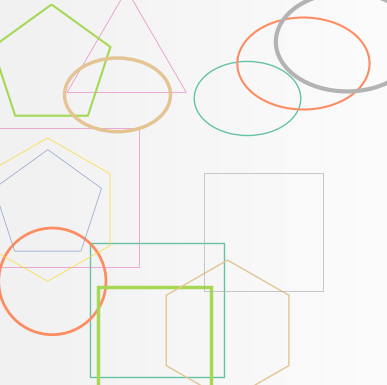[{"shape": "square", "thickness": 1, "radius": 0.87, "center": [0.405, 0.195]}, {"shape": "oval", "thickness": 1, "radius": 0.69, "center": [0.639, 0.744]}, {"shape": "circle", "thickness": 2, "radius": 0.69, "center": [0.135, 0.269]}, {"shape": "oval", "thickness": 1.5, "radius": 0.85, "center": [0.783, 0.835]}, {"shape": "pentagon", "thickness": 0.5, "radius": 0.73, "center": [0.123, 0.466]}, {"shape": "square", "thickness": 0.5, "radius": 0.9, "center": [0.178, 0.487]}, {"shape": "triangle", "thickness": 0.5, "radius": 0.89, "center": [0.327, 0.849]}, {"shape": "pentagon", "thickness": 1.5, "radius": 0.8, "center": [0.133, 0.829]}, {"shape": "square", "thickness": 2.5, "radius": 0.73, "center": [0.398, 0.109]}, {"shape": "hexagon", "thickness": 0.5, "radius": 0.93, "center": [0.123, 0.455]}, {"shape": "hexagon", "thickness": 1, "radius": 0.91, "center": [0.587, 0.142]}, {"shape": "oval", "thickness": 2.5, "radius": 0.68, "center": [0.303, 0.754]}, {"shape": "square", "thickness": 0.5, "radius": 0.77, "center": [0.681, 0.398]}, {"shape": "oval", "thickness": 3, "radius": 0.92, "center": [0.896, 0.891]}]